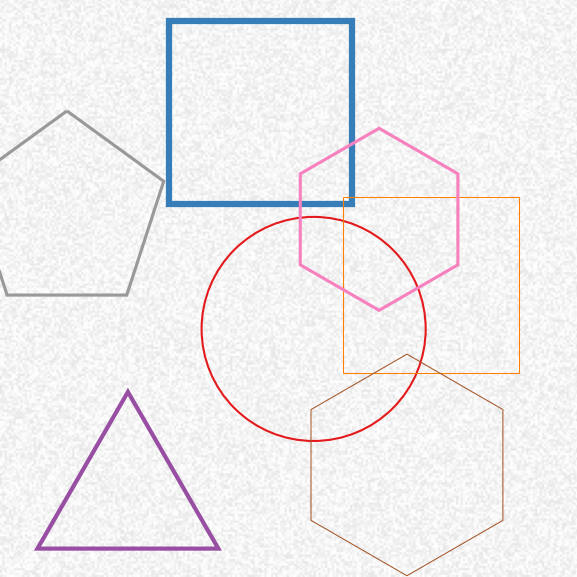[{"shape": "circle", "thickness": 1, "radius": 0.97, "center": [0.543, 0.43]}, {"shape": "square", "thickness": 3, "radius": 0.79, "center": [0.452, 0.804]}, {"shape": "triangle", "thickness": 2, "radius": 0.9, "center": [0.221, 0.14]}, {"shape": "square", "thickness": 0.5, "radius": 0.76, "center": [0.747, 0.505]}, {"shape": "hexagon", "thickness": 0.5, "radius": 0.96, "center": [0.705, 0.194]}, {"shape": "hexagon", "thickness": 1.5, "radius": 0.79, "center": [0.656, 0.619]}, {"shape": "pentagon", "thickness": 1.5, "radius": 0.88, "center": [0.116, 0.631]}]